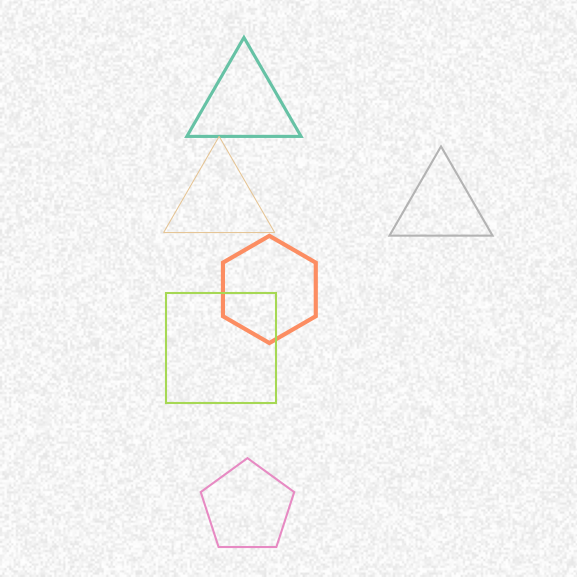[{"shape": "triangle", "thickness": 1.5, "radius": 0.57, "center": [0.422, 0.82]}, {"shape": "hexagon", "thickness": 2, "radius": 0.46, "center": [0.466, 0.498]}, {"shape": "pentagon", "thickness": 1, "radius": 0.43, "center": [0.429, 0.121]}, {"shape": "square", "thickness": 1, "radius": 0.48, "center": [0.383, 0.396]}, {"shape": "triangle", "thickness": 0.5, "radius": 0.56, "center": [0.379, 0.652]}, {"shape": "triangle", "thickness": 1, "radius": 0.52, "center": [0.764, 0.643]}]